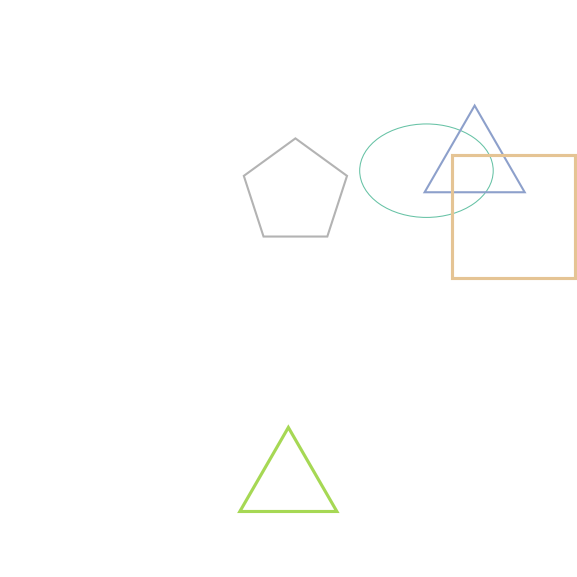[{"shape": "oval", "thickness": 0.5, "radius": 0.58, "center": [0.738, 0.704]}, {"shape": "triangle", "thickness": 1, "radius": 0.5, "center": [0.822, 0.716]}, {"shape": "triangle", "thickness": 1.5, "radius": 0.49, "center": [0.499, 0.162]}, {"shape": "square", "thickness": 1.5, "radius": 0.53, "center": [0.889, 0.624]}, {"shape": "pentagon", "thickness": 1, "radius": 0.47, "center": [0.512, 0.666]}]